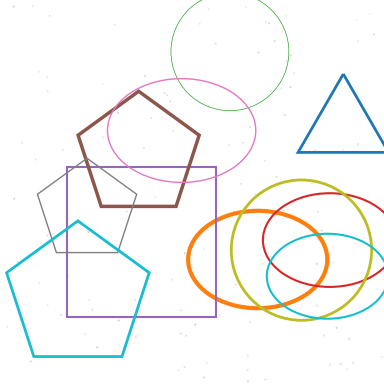[{"shape": "triangle", "thickness": 2, "radius": 0.68, "center": [0.892, 0.672]}, {"shape": "oval", "thickness": 3, "radius": 0.9, "center": [0.669, 0.326]}, {"shape": "circle", "thickness": 0.5, "radius": 0.77, "center": [0.597, 0.866]}, {"shape": "oval", "thickness": 1.5, "radius": 0.87, "center": [0.857, 0.376]}, {"shape": "square", "thickness": 1.5, "radius": 0.97, "center": [0.368, 0.372]}, {"shape": "pentagon", "thickness": 2.5, "radius": 0.83, "center": [0.36, 0.598]}, {"shape": "oval", "thickness": 1, "radius": 0.96, "center": [0.472, 0.661]}, {"shape": "pentagon", "thickness": 1, "radius": 0.68, "center": [0.226, 0.454]}, {"shape": "circle", "thickness": 2, "radius": 0.91, "center": [0.783, 0.35]}, {"shape": "pentagon", "thickness": 2, "radius": 0.97, "center": [0.202, 0.231]}, {"shape": "oval", "thickness": 1.5, "radius": 0.79, "center": [0.851, 0.283]}]